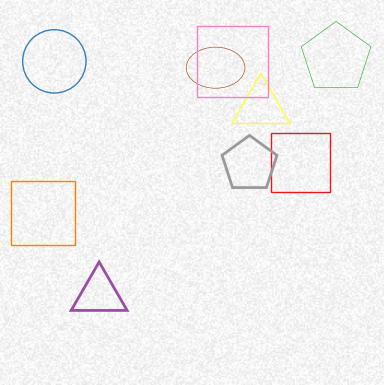[{"shape": "square", "thickness": 1, "radius": 0.38, "center": [0.781, 0.578]}, {"shape": "circle", "thickness": 1, "radius": 0.41, "center": [0.141, 0.841]}, {"shape": "pentagon", "thickness": 0.5, "radius": 0.48, "center": [0.873, 0.849]}, {"shape": "triangle", "thickness": 2, "radius": 0.42, "center": [0.257, 0.236]}, {"shape": "square", "thickness": 1, "radius": 0.41, "center": [0.112, 0.446]}, {"shape": "triangle", "thickness": 1, "radius": 0.44, "center": [0.678, 0.723]}, {"shape": "oval", "thickness": 0.5, "radius": 0.38, "center": [0.56, 0.824]}, {"shape": "square", "thickness": 1, "radius": 0.46, "center": [0.603, 0.84]}, {"shape": "pentagon", "thickness": 2, "radius": 0.37, "center": [0.648, 0.573]}]